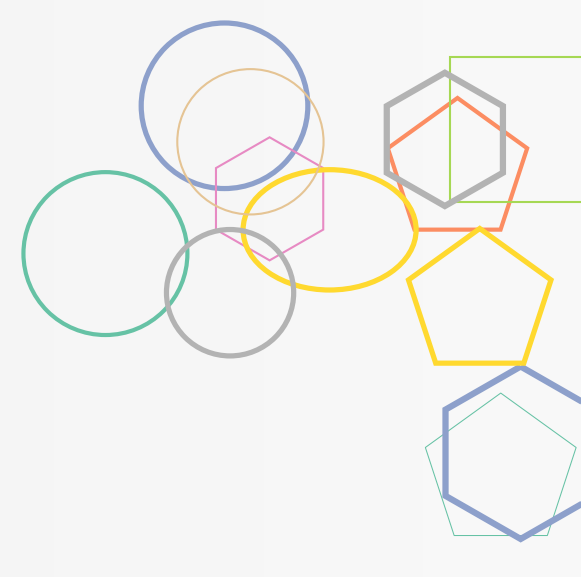[{"shape": "circle", "thickness": 2, "radius": 0.71, "center": [0.181, 0.56]}, {"shape": "pentagon", "thickness": 0.5, "radius": 0.68, "center": [0.861, 0.182]}, {"shape": "pentagon", "thickness": 2, "radius": 0.63, "center": [0.787, 0.703]}, {"shape": "hexagon", "thickness": 3, "radius": 0.75, "center": [0.896, 0.215]}, {"shape": "circle", "thickness": 2.5, "radius": 0.72, "center": [0.386, 0.816]}, {"shape": "hexagon", "thickness": 1, "radius": 0.53, "center": [0.464, 0.655]}, {"shape": "square", "thickness": 1, "radius": 0.63, "center": [0.899, 0.775]}, {"shape": "oval", "thickness": 2.5, "radius": 0.74, "center": [0.567, 0.601]}, {"shape": "pentagon", "thickness": 2.5, "radius": 0.64, "center": [0.825, 0.475]}, {"shape": "circle", "thickness": 1, "radius": 0.63, "center": [0.431, 0.754]}, {"shape": "circle", "thickness": 2.5, "radius": 0.55, "center": [0.396, 0.492]}, {"shape": "hexagon", "thickness": 3, "radius": 0.58, "center": [0.765, 0.758]}]